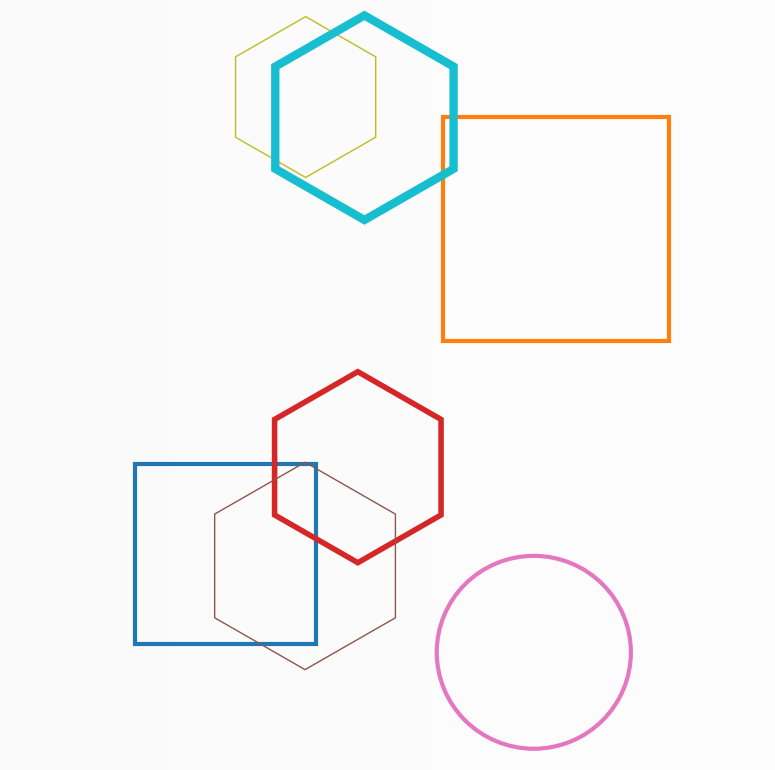[{"shape": "square", "thickness": 1.5, "radius": 0.58, "center": [0.291, 0.28]}, {"shape": "square", "thickness": 1.5, "radius": 0.73, "center": [0.718, 0.702]}, {"shape": "hexagon", "thickness": 2, "radius": 0.62, "center": [0.462, 0.393]}, {"shape": "hexagon", "thickness": 0.5, "radius": 0.67, "center": [0.394, 0.265]}, {"shape": "circle", "thickness": 1.5, "radius": 0.63, "center": [0.689, 0.153]}, {"shape": "hexagon", "thickness": 0.5, "radius": 0.52, "center": [0.394, 0.874]}, {"shape": "hexagon", "thickness": 3, "radius": 0.66, "center": [0.47, 0.847]}]